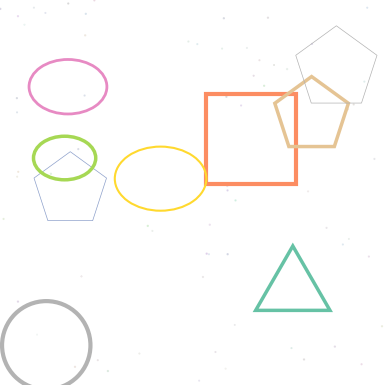[{"shape": "triangle", "thickness": 2.5, "radius": 0.56, "center": [0.761, 0.25]}, {"shape": "square", "thickness": 3, "radius": 0.58, "center": [0.652, 0.638]}, {"shape": "pentagon", "thickness": 0.5, "radius": 0.49, "center": [0.183, 0.507]}, {"shape": "oval", "thickness": 2, "radius": 0.51, "center": [0.177, 0.775]}, {"shape": "oval", "thickness": 2.5, "radius": 0.4, "center": [0.168, 0.59]}, {"shape": "oval", "thickness": 1.5, "radius": 0.59, "center": [0.417, 0.536]}, {"shape": "pentagon", "thickness": 2.5, "radius": 0.5, "center": [0.809, 0.701]}, {"shape": "circle", "thickness": 3, "radius": 0.57, "center": [0.12, 0.103]}, {"shape": "pentagon", "thickness": 0.5, "radius": 0.55, "center": [0.874, 0.822]}]